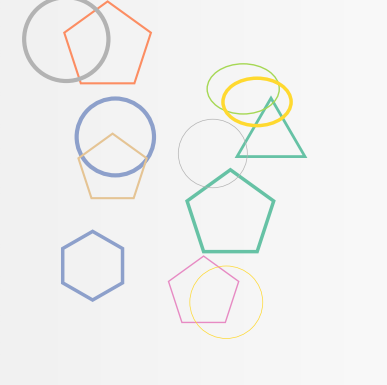[{"shape": "triangle", "thickness": 2, "radius": 0.51, "center": [0.699, 0.644]}, {"shape": "pentagon", "thickness": 2.5, "radius": 0.59, "center": [0.595, 0.441]}, {"shape": "pentagon", "thickness": 1.5, "radius": 0.59, "center": [0.278, 0.879]}, {"shape": "circle", "thickness": 3, "radius": 0.5, "center": [0.298, 0.644]}, {"shape": "hexagon", "thickness": 2.5, "radius": 0.45, "center": [0.239, 0.31]}, {"shape": "pentagon", "thickness": 1, "radius": 0.48, "center": [0.525, 0.24]}, {"shape": "oval", "thickness": 1, "radius": 0.47, "center": [0.628, 0.769]}, {"shape": "circle", "thickness": 0.5, "radius": 0.47, "center": [0.584, 0.215]}, {"shape": "oval", "thickness": 2.5, "radius": 0.44, "center": [0.663, 0.735]}, {"shape": "pentagon", "thickness": 1.5, "radius": 0.46, "center": [0.291, 0.56]}, {"shape": "circle", "thickness": 3, "radius": 0.54, "center": [0.171, 0.898]}, {"shape": "circle", "thickness": 0.5, "radius": 0.45, "center": [0.549, 0.601]}]